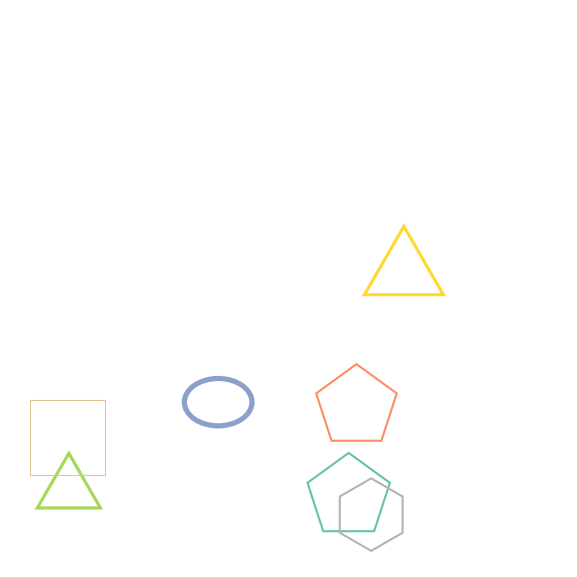[{"shape": "pentagon", "thickness": 1, "radius": 0.37, "center": [0.604, 0.14]}, {"shape": "pentagon", "thickness": 1, "radius": 0.37, "center": [0.617, 0.295]}, {"shape": "oval", "thickness": 2.5, "radius": 0.29, "center": [0.378, 0.303]}, {"shape": "triangle", "thickness": 1.5, "radius": 0.32, "center": [0.119, 0.151]}, {"shape": "triangle", "thickness": 1.5, "radius": 0.39, "center": [0.699, 0.528]}, {"shape": "square", "thickness": 0.5, "radius": 0.32, "center": [0.117, 0.242]}, {"shape": "hexagon", "thickness": 1, "radius": 0.31, "center": [0.643, 0.108]}]